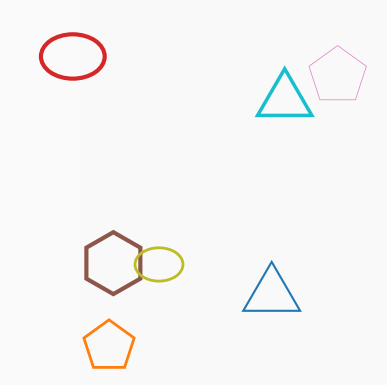[{"shape": "triangle", "thickness": 1.5, "radius": 0.42, "center": [0.701, 0.235]}, {"shape": "pentagon", "thickness": 2, "radius": 0.34, "center": [0.281, 0.101]}, {"shape": "oval", "thickness": 3, "radius": 0.41, "center": [0.188, 0.853]}, {"shape": "hexagon", "thickness": 3, "radius": 0.4, "center": [0.293, 0.317]}, {"shape": "pentagon", "thickness": 0.5, "radius": 0.39, "center": [0.871, 0.804]}, {"shape": "oval", "thickness": 2, "radius": 0.31, "center": [0.41, 0.313]}, {"shape": "triangle", "thickness": 2.5, "radius": 0.4, "center": [0.735, 0.741]}]